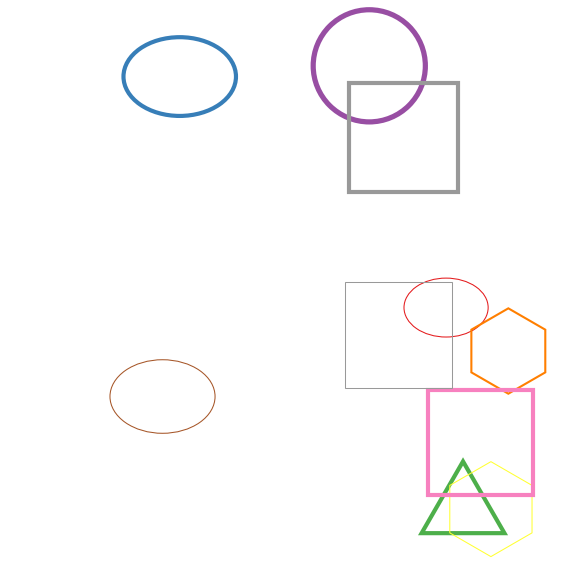[{"shape": "oval", "thickness": 0.5, "radius": 0.36, "center": [0.772, 0.467]}, {"shape": "oval", "thickness": 2, "radius": 0.49, "center": [0.311, 0.867]}, {"shape": "triangle", "thickness": 2, "radius": 0.41, "center": [0.802, 0.117]}, {"shape": "circle", "thickness": 2.5, "radius": 0.49, "center": [0.639, 0.885]}, {"shape": "hexagon", "thickness": 1, "radius": 0.37, "center": [0.88, 0.391]}, {"shape": "hexagon", "thickness": 0.5, "radius": 0.41, "center": [0.85, 0.118]}, {"shape": "oval", "thickness": 0.5, "radius": 0.45, "center": [0.281, 0.313]}, {"shape": "square", "thickness": 2, "radius": 0.45, "center": [0.832, 0.232]}, {"shape": "square", "thickness": 2, "radius": 0.47, "center": [0.698, 0.761]}, {"shape": "square", "thickness": 0.5, "radius": 0.46, "center": [0.69, 0.419]}]